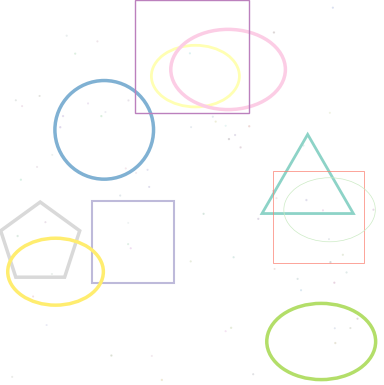[{"shape": "triangle", "thickness": 2, "radius": 0.68, "center": [0.799, 0.514]}, {"shape": "oval", "thickness": 2, "radius": 0.57, "center": [0.508, 0.802]}, {"shape": "square", "thickness": 1.5, "radius": 0.54, "center": [0.345, 0.371]}, {"shape": "square", "thickness": 0.5, "radius": 0.6, "center": [0.827, 0.437]}, {"shape": "circle", "thickness": 2.5, "radius": 0.64, "center": [0.271, 0.663]}, {"shape": "oval", "thickness": 2.5, "radius": 0.71, "center": [0.834, 0.113]}, {"shape": "oval", "thickness": 2.5, "radius": 0.74, "center": [0.592, 0.82]}, {"shape": "pentagon", "thickness": 2.5, "radius": 0.54, "center": [0.104, 0.367]}, {"shape": "square", "thickness": 1, "radius": 0.74, "center": [0.498, 0.854]}, {"shape": "oval", "thickness": 0.5, "radius": 0.59, "center": [0.856, 0.455]}, {"shape": "oval", "thickness": 2.5, "radius": 0.62, "center": [0.144, 0.294]}]